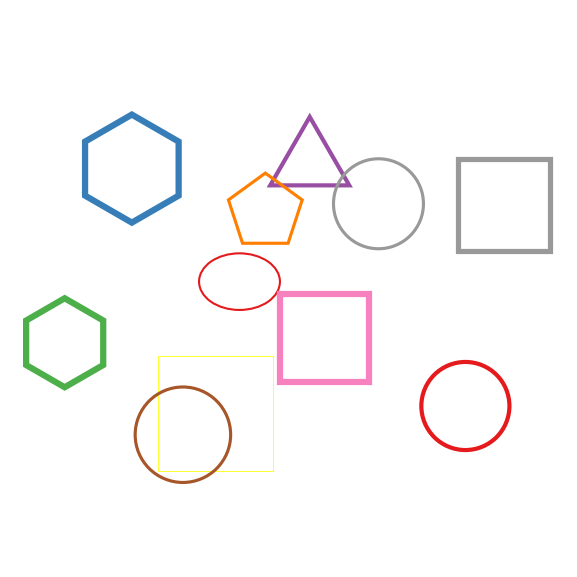[{"shape": "circle", "thickness": 2, "radius": 0.38, "center": [0.806, 0.296]}, {"shape": "oval", "thickness": 1, "radius": 0.35, "center": [0.415, 0.511]}, {"shape": "hexagon", "thickness": 3, "radius": 0.47, "center": [0.228, 0.707]}, {"shape": "hexagon", "thickness": 3, "radius": 0.39, "center": [0.112, 0.406]}, {"shape": "triangle", "thickness": 2, "radius": 0.4, "center": [0.536, 0.718]}, {"shape": "pentagon", "thickness": 1.5, "radius": 0.34, "center": [0.459, 0.632]}, {"shape": "square", "thickness": 0.5, "radius": 0.5, "center": [0.374, 0.284]}, {"shape": "circle", "thickness": 1.5, "radius": 0.41, "center": [0.317, 0.246]}, {"shape": "square", "thickness": 3, "radius": 0.38, "center": [0.562, 0.414]}, {"shape": "square", "thickness": 2.5, "radius": 0.4, "center": [0.872, 0.644]}, {"shape": "circle", "thickness": 1.5, "radius": 0.39, "center": [0.655, 0.646]}]